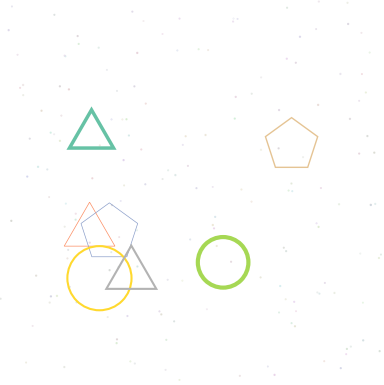[{"shape": "triangle", "thickness": 2.5, "radius": 0.33, "center": [0.238, 0.649]}, {"shape": "triangle", "thickness": 0.5, "radius": 0.38, "center": [0.233, 0.399]}, {"shape": "pentagon", "thickness": 0.5, "radius": 0.39, "center": [0.284, 0.396]}, {"shape": "circle", "thickness": 3, "radius": 0.33, "center": [0.58, 0.319]}, {"shape": "circle", "thickness": 1.5, "radius": 0.42, "center": [0.258, 0.277]}, {"shape": "pentagon", "thickness": 1, "radius": 0.36, "center": [0.757, 0.623]}, {"shape": "triangle", "thickness": 1.5, "radius": 0.37, "center": [0.341, 0.287]}]